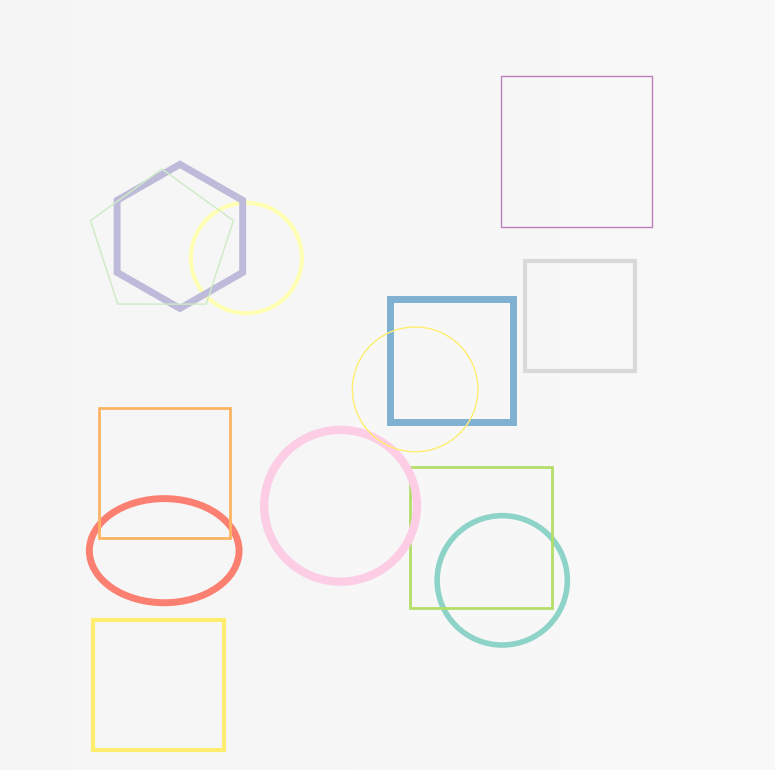[{"shape": "circle", "thickness": 2, "radius": 0.42, "center": [0.648, 0.246]}, {"shape": "circle", "thickness": 1.5, "radius": 0.36, "center": [0.318, 0.665]}, {"shape": "hexagon", "thickness": 2.5, "radius": 0.47, "center": [0.232, 0.693]}, {"shape": "oval", "thickness": 2.5, "radius": 0.48, "center": [0.212, 0.285]}, {"shape": "square", "thickness": 2.5, "radius": 0.4, "center": [0.583, 0.531]}, {"shape": "square", "thickness": 1, "radius": 0.42, "center": [0.212, 0.386]}, {"shape": "square", "thickness": 1, "radius": 0.46, "center": [0.62, 0.302]}, {"shape": "circle", "thickness": 3, "radius": 0.49, "center": [0.439, 0.343]}, {"shape": "square", "thickness": 1.5, "radius": 0.36, "center": [0.748, 0.59]}, {"shape": "square", "thickness": 0.5, "radius": 0.49, "center": [0.744, 0.803]}, {"shape": "pentagon", "thickness": 0.5, "radius": 0.48, "center": [0.209, 0.683]}, {"shape": "square", "thickness": 1.5, "radius": 0.42, "center": [0.205, 0.11]}, {"shape": "circle", "thickness": 0.5, "radius": 0.41, "center": [0.536, 0.494]}]